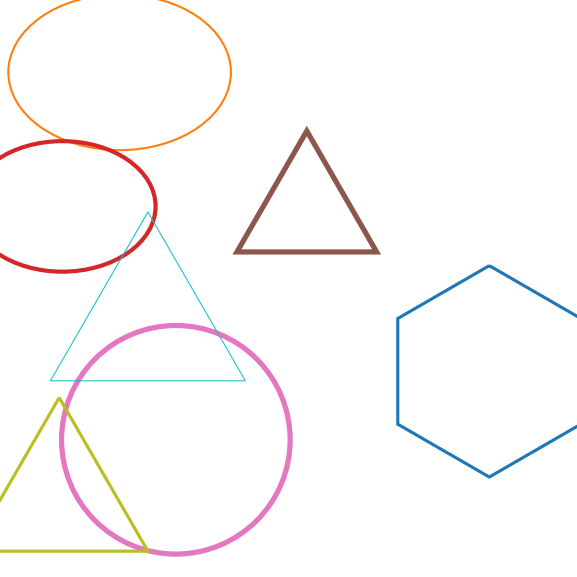[{"shape": "hexagon", "thickness": 1.5, "radius": 0.92, "center": [0.847, 0.356]}, {"shape": "oval", "thickness": 1, "radius": 0.96, "center": [0.207, 0.874]}, {"shape": "oval", "thickness": 2, "radius": 0.81, "center": [0.108, 0.642]}, {"shape": "triangle", "thickness": 2.5, "radius": 0.7, "center": [0.531, 0.633]}, {"shape": "circle", "thickness": 2.5, "radius": 0.99, "center": [0.305, 0.238]}, {"shape": "triangle", "thickness": 1.5, "radius": 0.89, "center": [0.103, 0.133]}, {"shape": "triangle", "thickness": 0.5, "radius": 0.97, "center": [0.256, 0.437]}]